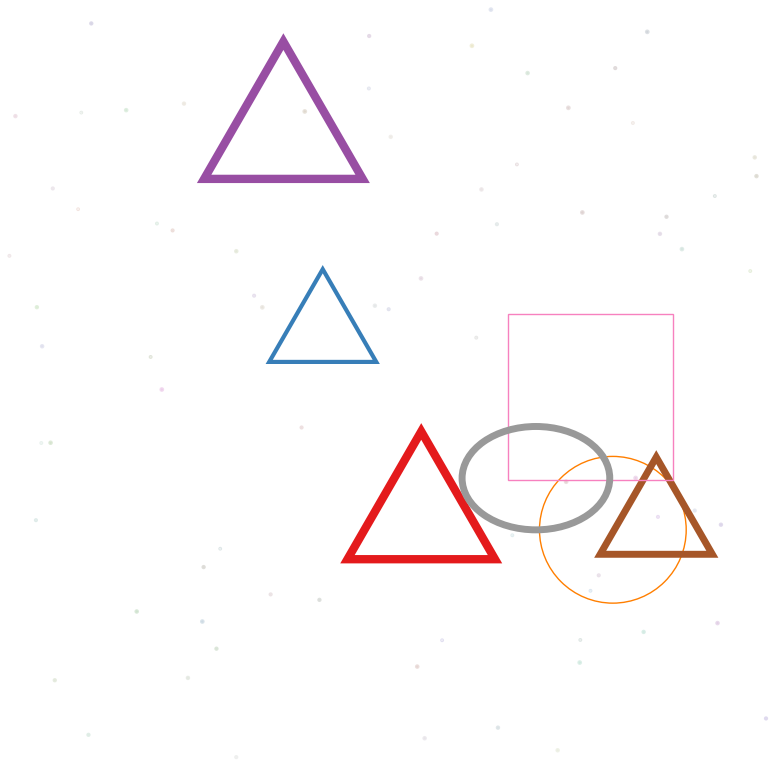[{"shape": "triangle", "thickness": 3, "radius": 0.55, "center": [0.547, 0.329]}, {"shape": "triangle", "thickness": 1.5, "radius": 0.4, "center": [0.419, 0.57]}, {"shape": "triangle", "thickness": 3, "radius": 0.59, "center": [0.368, 0.827]}, {"shape": "circle", "thickness": 0.5, "radius": 0.48, "center": [0.796, 0.312]}, {"shape": "triangle", "thickness": 2.5, "radius": 0.42, "center": [0.852, 0.322]}, {"shape": "square", "thickness": 0.5, "radius": 0.54, "center": [0.767, 0.485]}, {"shape": "oval", "thickness": 2.5, "radius": 0.48, "center": [0.696, 0.379]}]